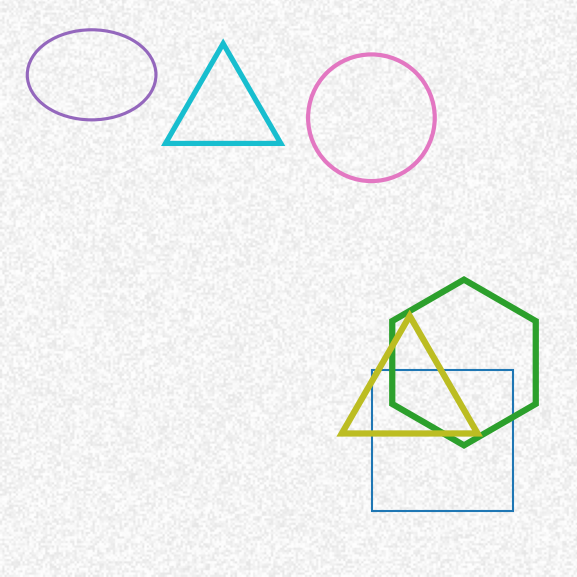[{"shape": "square", "thickness": 1, "radius": 0.61, "center": [0.766, 0.237]}, {"shape": "hexagon", "thickness": 3, "radius": 0.72, "center": [0.803, 0.371]}, {"shape": "oval", "thickness": 1.5, "radius": 0.56, "center": [0.159, 0.87]}, {"shape": "circle", "thickness": 2, "radius": 0.55, "center": [0.643, 0.795]}, {"shape": "triangle", "thickness": 3, "radius": 0.68, "center": [0.709, 0.316]}, {"shape": "triangle", "thickness": 2.5, "radius": 0.58, "center": [0.386, 0.808]}]